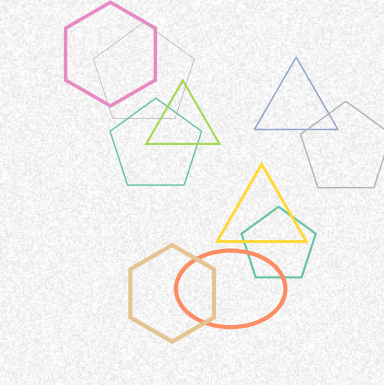[{"shape": "pentagon", "thickness": 1, "radius": 0.62, "center": [0.405, 0.62]}, {"shape": "pentagon", "thickness": 1.5, "radius": 0.51, "center": [0.724, 0.362]}, {"shape": "oval", "thickness": 3, "radius": 0.71, "center": [0.599, 0.25]}, {"shape": "triangle", "thickness": 1, "radius": 0.63, "center": [0.769, 0.726]}, {"shape": "hexagon", "thickness": 2.5, "radius": 0.67, "center": [0.287, 0.859]}, {"shape": "triangle", "thickness": 1.5, "radius": 0.55, "center": [0.475, 0.681]}, {"shape": "triangle", "thickness": 2, "radius": 0.67, "center": [0.68, 0.44]}, {"shape": "hexagon", "thickness": 3, "radius": 0.63, "center": [0.447, 0.238]}, {"shape": "pentagon", "thickness": 0.5, "radius": 0.69, "center": [0.374, 0.804]}, {"shape": "pentagon", "thickness": 1, "radius": 0.62, "center": [0.898, 0.613]}]